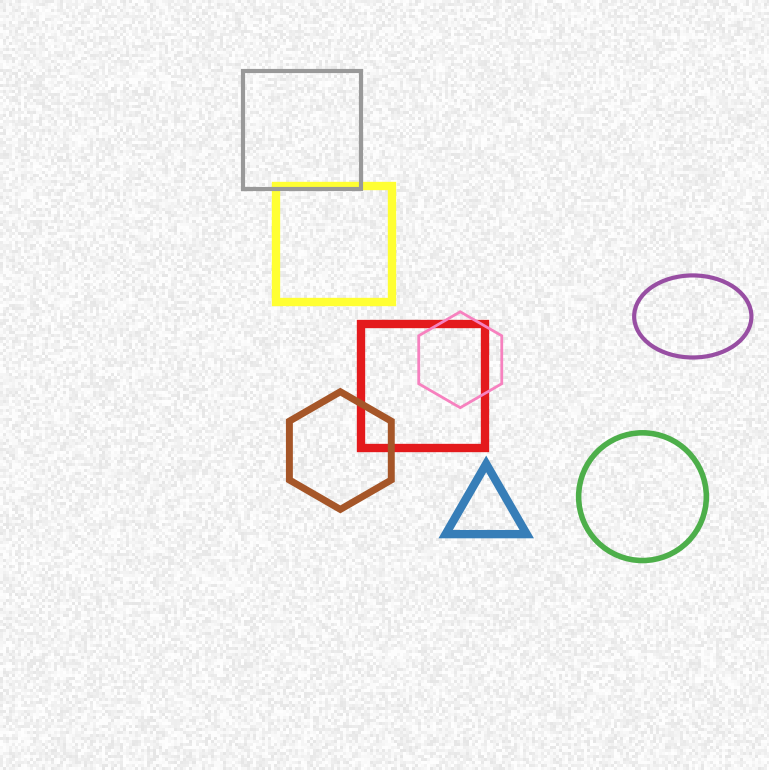[{"shape": "square", "thickness": 3, "radius": 0.4, "center": [0.549, 0.499]}, {"shape": "triangle", "thickness": 3, "radius": 0.3, "center": [0.631, 0.337]}, {"shape": "circle", "thickness": 2, "radius": 0.41, "center": [0.834, 0.355]}, {"shape": "oval", "thickness": 1.5, "radius": 0.38, "center": [0.9, 0.589]}, {"shape": "square", "thickness": 3, "radius": 0.38, "center": [0.434, 0.683]}, {"shape": "hexagon", "thickness": 2.5, "radius": 0.38, "center": [0.442, 0.415]}, {"shape": "hexagon", "thickness": 1, "radius": 0.31, "center": [0.598, 0.533]}, {"shape": "square", "thickness": 1.5, "radius": 0.38, "center": [0.392, 0.831]}]